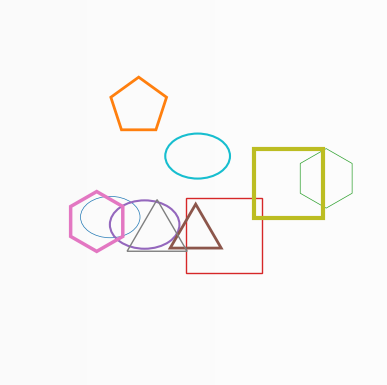[{"shape": "oval", "thickness": 0.5, "radius": 0.38, "center": [0.285, 0.436]}, {"shape": "pentagon", "thickness": 2, "radius": 0.38, "center": [0.358, 0.724]}, {"shape": "hexagon", "thickness": 0.5, "radius": 0.39, "center": [0.842, 0.537]}, {"shape": "square", "thickness": 1, "radius": 0.49, "center": [0.578, 0.389]}, {"shape": "oval", "thickness": 1.5, "radius": 0.45, "center": [0.373, 0.417]}, {"shape": "triangle", "thickness": 2, "radius": 0.38, "center": [0.505, 0.394]}, {"shape": "hexagon", "thickness": 2.5, "radius": 0.39, "center": [0.25, 0.425]}, {"shape": "triangle", "thickness": 1, "radius": 0.45, "center": [0.405, 0.392]}, {"shape": "square", "thickness": 3, "radius": 0.44, "center": [0.744, 0.523]}, {"shape": "oval", "thickness": 1.5, "radius": 0.42, "center": [0.51, 0.595]}]